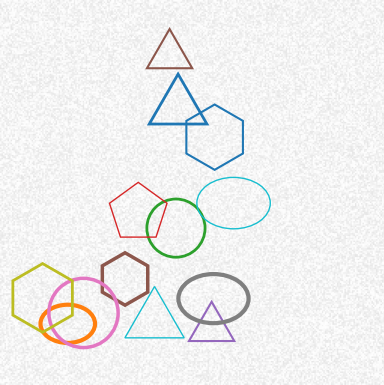[{"shape": "triangle", "thickness": 2, "radius": 0.43, "center": [0.463, 0.721]}, {"shape": "hexagon", "thickness": 1.5, "radius": 0.42, "center": [0.558, 0.644]}, {"shape": "oval", "thickness": 3, "radius": 0.35, "center": [0.176, 0.159]}, {"shape": "circle", "thickness": 2, "radius": 0.38, "center": [0.457, 0.407]}, {"shape": "pentagon", "thickness": 1, "radius": 0.39, "center": [0.359, 0.448]}, {"shape": "triangle", "thickness": 1.5, "radius": 0.34, "center": [0.55, 0.148]}, {"shape": "hexagon", "thickness": 2.5, "radius": 0.34, "center": [0.325, 0.275]}, {"shape": "triangle", "thickness": 1.5, "radius": 0.34, "center": [0.44, 0.857]}, {"shape": "circle", "thickness": 2.5, "radius": 0.45, "center": [0.217, 0.187]}, {"shape": "oval", "thickness": 3, "radius": 0.46, "center": [0.554, 0.224]}, {"shape": "hexagon", "thickness": 2, "radius": 0.45, "center": [0.111, 0.226]}, {"shape": "triangle", "thickness": 1, "radius": 0.44, "center": [0.401, 0.167]}, {"shape": "oval", "thickness": 1, "radius": 0.48, "center": [0.607, 0.472]}]